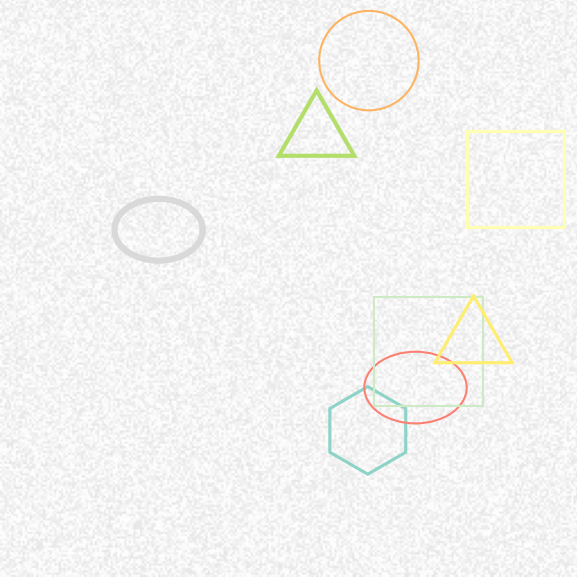[{"shape": "hexagon", "thickness": 1.5, "radius": 0.38, "center": [0.637, 0.254]}, {"shape": "square", "thickness": 1.5, "radius": 0.42, "center": [0.893, 0.689]}, {"shape": "oval", "thickness": 1, "radius": 0.44, "center": [0.719, 0.328]}, {"shape": "circle", "thickness": 1, "radius": 0.43, "center": [0.639, 0.894]}, {"shape": "triangle", "thickness": 2, "radius": 0.38, "center": [0.548, 0.767]}, {"shape": "oval", "thickness": 3, "radius": 0.38, "center": [0.275, 0.601]}, {"shape": "square", "thickness": 1, "radius": 0.47, "center": [0.743, 0.39]}, {"shape": "triangle", "thickness": 1.5, "radius": 0.39, "center": [0.82, 0.41]}]